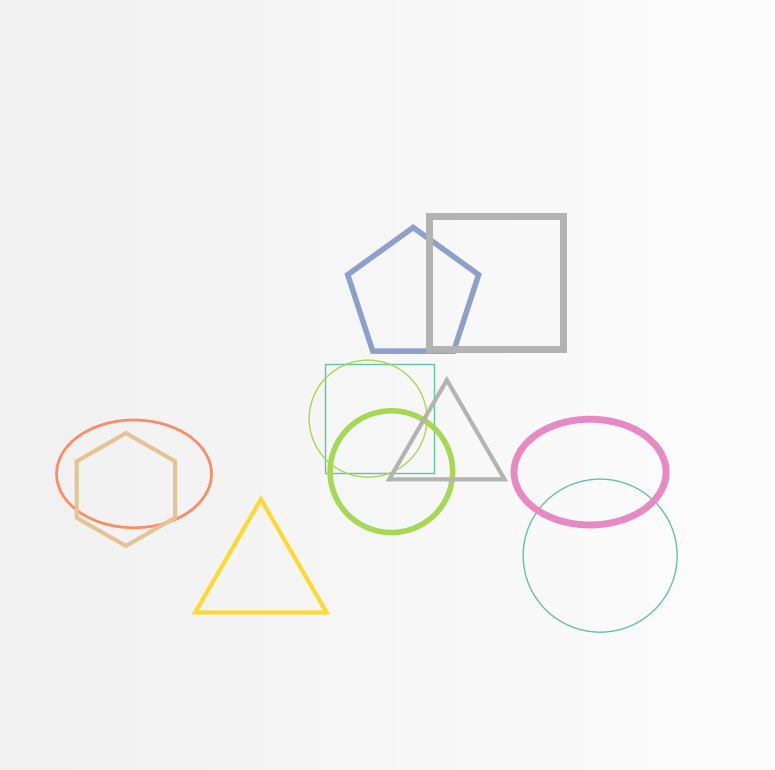[{"shape": "circle", "thickness": 0.5, "radius": 0.5, "center": [0.774, 0.278]}, {"shape": "square", "thickness": 0.5, "radius": 0.35, "center": [0.49, 0.456]}, {"shape": "oval", "thickness": 1, "radius": 0.5, "center": [0.173, 0.385]}, {"shape": "pentagon", "thickness": 2, "radius": 0.44, "center": [0.533, 0.616]}, {"shape": "oval", "thickness": 2.5, "radius": 0.49, "center": [0.761, 0.387]}, {"shape": "circle", "thickness": 2, "radius": 0.4, "center": [0.505, 0.387]}, {"shape": "circle", "thickness": 0.5, "radius": 0.38, "center": [0.475, 0.456]}, {"shape": "triangle", "thickness": 1.5, "radius": 0.49, "center": [0.337, 0.254]}, {"shape": "hexagon", "thickness": 1.5, "radius": 0.37, "center": [0.162, 0.364]}, {"shape": "triangle", "thickness": 1.5, "radius": 0.43, "center": [0.577, 0.42]}, {"shape": "square", "thickness": 2.5, "radius": 0.43, "center": [0.64, 0.633]}]